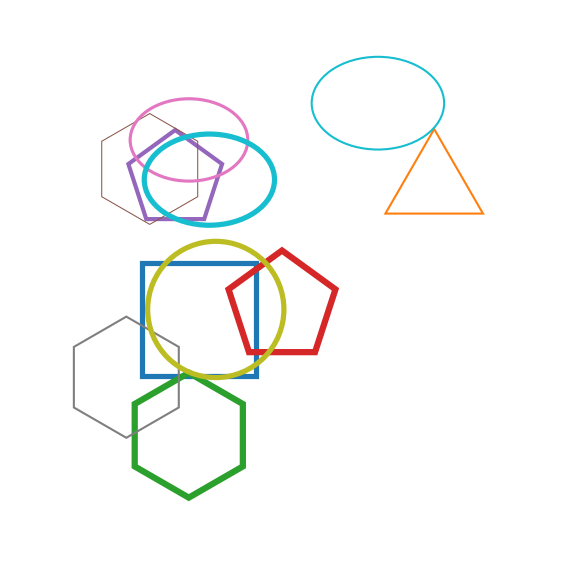[{"shape": "square", "thickness": 2.5, "radius": 0.49, "center": [0.345, 0.446]}, {"shape": "triangle", "thickness": 1, "radius": 0.49, "center": [0.752, 0.678]}, {"shape": "hexagon", "thickness": 3, "radius": 0.54, "center": [0.327, 0.246]}, {"shape": "pentagon", "thickness": 3, "radius": 0.49, "center": [0.488, 0.468]}, {"shape": "pentagon", "thickness": 2, "radius": 0.43, "center": [0.303, 0.689]}, {"shape": "hexagon", "thickness": 0.5, "radius": 0.48, "center": [0.259, 0.707]}, {"shape": "oval", "thickness": 1.5, "radius": 0.51, "center": [0.327, 0.757]}, {"shape": "hexagon", "thickness": 1, "radius": 0.52, "center": [0.219, 0.346]}, {"shape": "circle", "thickness": 2.5, "radius": 0.59, "center": [0.374, 0.463]}, {"shape": "oval", "thickness": 1, "radius": 0.57, "center": [0.654, 0.82]}, {"shape": "oval", "thickness": 2.5, "radius": 0.56, "center": [0.363, 0.688]}]